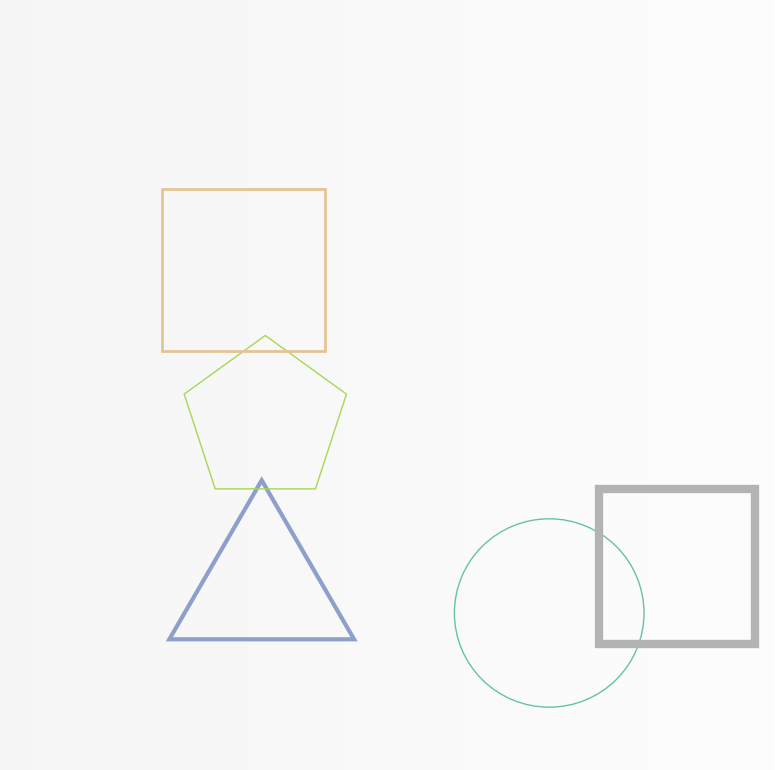[{"shape": "circle", "thickness": 0.5, "radius": 0.61, "center": [0.709, 0.204]}, {"shape": "triangle", "thickness": 1.5, "radius": 0.69, "center": [0.338, 0.239]}, {"shape": "pentagon", "thickness": 0.5, "radius": 0.55, "center": [0.342, 0.454]}, {"shape": "square", "thickness": 1, "radius": 0.53, "center": [0.315, 0.65]}, {"shape": "square", "thickness": 3, "radius": 0.5, "center": [0.873, 0.265]}]